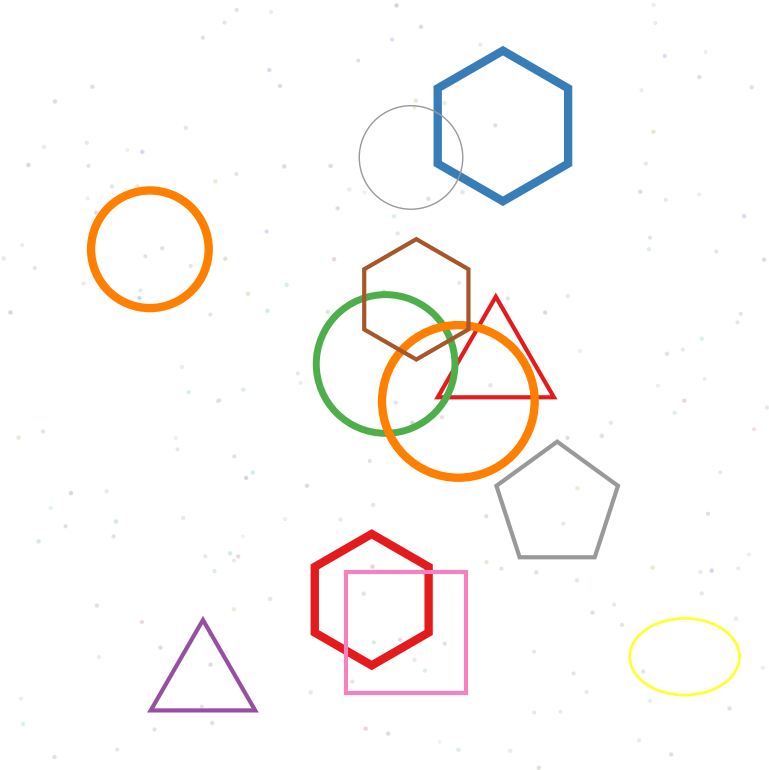[{"shape": "hexagon", "thickness": 3, "radius": 0.43, "center": [0.483, 0.221]}, {"shape": "triangle", "thickness": 1.5, "radius": 0.44, "center": [0.644, 0.528]}, {"shape": "hexagon", "thickness": 3, "radius": 0.49, "center": [0.653, 0.836]}, {"shape": "circle", "thickness": 2.5, "radius": 0.45, "center": [0.501, 0.527]}, {"shape": "triangle", "thickness": 1.5, "radius": 0.39, "center": [0.264, 0.117]}, {"shape": "circle", "thickness": 3, "radius": 0.38, "center": [0.195, 0.676]}, {"shape": "circle", "thickness": 3, "radius": 0.5, "center": [0.595, 0.479]}, {"shape": "oval", "thickness": 1, "radius": 0.36, "center": [0.889, 0.147]}, {"shape": "hexagon", "thickness": 1.5, "radius": 0.39, "center": [0.541, 0.611]}, {"shape": "square", "thickness": 1.5, "radius": 0.39, "center": [0.527, 0.178]}, {"shape": "pentagon", "thickness": 1.5, "radius": 0.41, "center": [0.724, 0.343]}, {"shape": "circle", "thickness": 0.5, "radius": 0.34, "center": [0.534, 0.796]}]